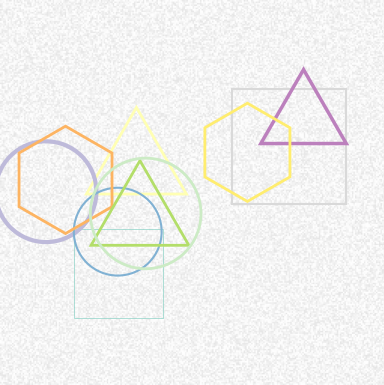[{"shape": "square", "thickness": 0.5, "radius": 0.58, "center": [0.308, 0.29]}, {"shape": "triangle", "thickness": 2, "radius": 0.75, "center": [0.354, 0.571]}, {"shape": "circle", "thickness": 3, "radius": 0.65, "center": [0.119, 0.502]}, {"shape": "circle", "thickness": 1.5, "radius": 0.57, "center": [0.306, 0.398]}, {"shape": "hexagon", "thickness": 2, "radius": 0.7, "center": [0.17, 0.533]}, {"shape": "triangle", "thickness": 2, "radius": 0.73, "center": [0.363, 0.436]}, {"shape": "square", "thickness": 1.5, "radius": 0.74, "center": [0.751, 0.62]}, {"shape": "triangle", "thickness": 2.5, "radius": 0.64, "center": [0.788, 0.691]}, {"shape": "circle", "thickness": 2, "radius": 0.72, "center": [0.378, 0.446]}, {"shape": "hexagon", "thickness": 2, "radius": 0.64, "center": [0.643, 0.604]}]